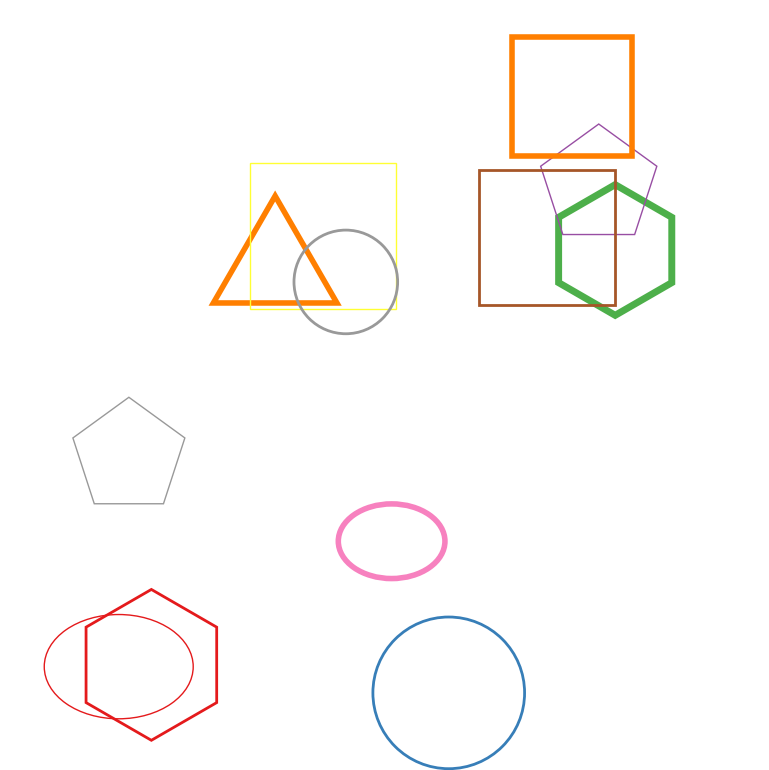[{"shape": "hexagon", "thickness": 1, "radius": 0.49, "center": [0.197, 0.137]}, {"shape": "oval", "thickness": 0.5, "radius": 0.48, "center": [0.154, 0.134]}, {"shape": "circle", "thickness": 1, "radius": 0.49, "center": [0.583, 0.1]}, {"shape": "hexagon", "thickness": 2.5, "radius": 0.42, "center": [0.799, 0.675]}, {"shape": "pentagon", "thickness": 0.5, "radius": 0.4, "center": [0.778, 0.76]}, {"shape": "square", "thickness": 2, "radius": 0.39, "center": [0.743, 0.875]}, {"shape": "triangle", "thickness": 2, "radius": 0.46, "center": [0.357, 0.653]}, {"shape": "square", "thickness": 0.5, "radius": 0.47, "center": [0.419, 0.693]}, {"shape": "square", "thickness": 1, "radius": 0.44, "center": [0.711, 0.691]}, {"shape": "oval", "thickness": 2, "radius": 0.35, "center": [0.509, 0.297]}, {"shape": "pentagon", "thickness": 0.5, "radius": 0.38, "center": [0.167, 0.408]}, {"shape": "circle", "thickness": 1, "radius": 0.34, "center": [0.449, 0.634]}]